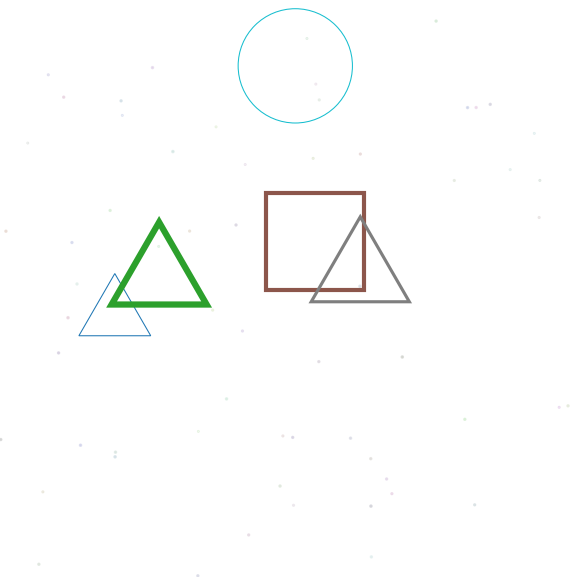[{"shape": "triangle", "thickness": 0.5, "radius": 0.36, "center": [0.199, 0.454]}, {"shape": "triangle", "thickness": 3, "radius": 0.48, "center": [0.276, 0.519]}, {"shape": "square", "thickness": 2, "radius": 0.42, "center": [0.546, 0.58]}, {"shape": "triangle", "thickness": 1.5, "radius": 0.49, "center": [0.624, 0.526]}, {"shape": "circle", "thickness": 0.5, "radius": 0.49, "center": [0.511, 0.885]}]